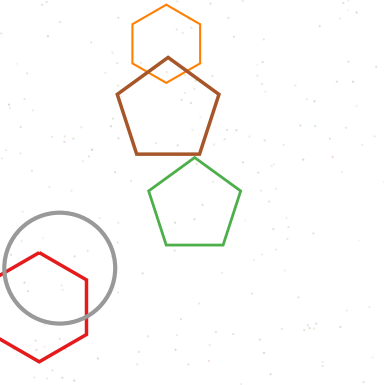[{"shape": "hexagon", "thickness": 2.5, "radius": 0.71, "center": [0.102, 0.202]}, {"shape": "pentagon", "thickness": 2, "radius": 0.63, "center": [0.506, 0.465]}, {"shape": "hexagon", "thickness": 1.5, "radius": 0.51, "center": [0.432, 0.886]}, {"shape": "pentagon", "thickness": 2.5, "radius": 0.69, "center": [0.437, 0.712]}, {"shape": "circle", "thickness": 3, "radius": 0.72, "center": [0.155, 0.304]}]